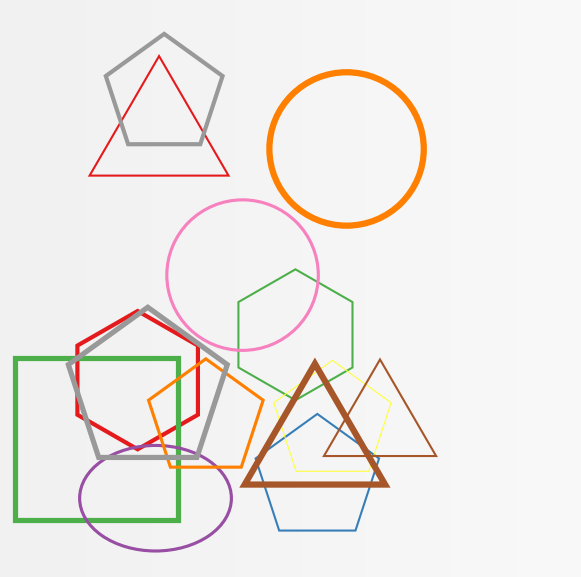[{"shape": "triangle", "thickness": 1, "radius": 0.69, "center": [0.274, 0.764]}, {"shape": "hexagon", "thickness": 2, "radius": 0.6, "center": [0.237, 0.341]}, {"shape": "pentagon", "thickness": 1, "radius": 0.56, "center": [0.546, 0.171]}, {"shape": "square", "thickness": 2.5, "radius": 0.7, "center": [0.166, 0.239]}, {"shape": "hexagon", "thickness": 1, "radius": 0.57, "center": [0.508, 0.419]}, {"shape": "oval", "thickness": 1.5, "radius": 0.65, "center": [0.268, 0.136]}, {"shape": "circle", "thickness": 3, "radius": 0.66, "center": [0.596, 0.741]}, {"shape": "pentagon", "thickness": 1.5, "radius": 0.52, "center": [0.354, 0.274]}, {"shape": "pentagon", "thickness": 0.5, "radius": 0.53, "center": [0.572, 0.269]}, {"shape": "triangle", "thickness": 3, "radius": 0.7, "center": [0.542, 0.23]}, {"shape": "triangle", "thickness": 1, "radius": 0.56, "center": [0.654, 0.265]}, {"shape": "circle", "thickness": 1.5, "radius": 0.65, "center": [0.417, 0.523]}, {"shape": "pentagon", "thickness": 2, "radius": 0.53, "center": [0.282, 0.835]}, {"shape": "pentagon", "thickness": 2.5, "radius": 0.72, "center": [0.254, 0.323]}]